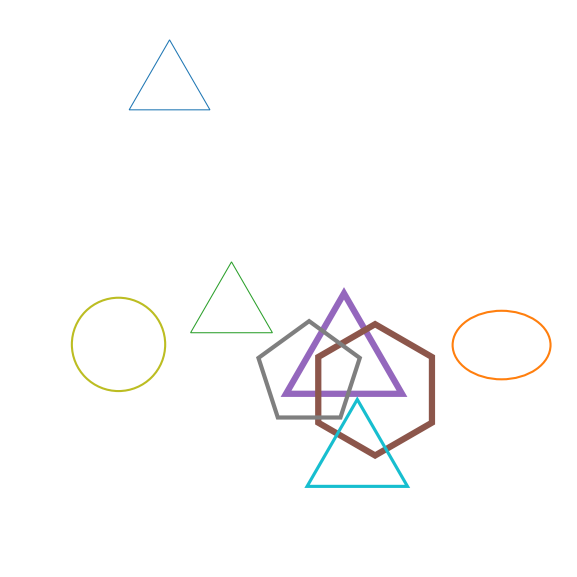[{"shape": "triangle", "thickness": 0.5, "radius": 0.4, "center": [0.294, 0.849]}, {"shape": "oval", "thickness": 1, "radius": 0.42, "center": [0.869, 0.402]}, {"shape": "triangle", "thickness": 0.5, "radius": 0.41, "center": [0.401, 0.464]}, {"shape": "triangle", "thickness": 3, "radius": 0.58, "center": [0.596, 0.375]}, {"shape": "hexagon", "thickness": 3, "radius": 0.57, "center": [0.65, 0.324]}, {"shape": "pentagon", "thickness": 2, "radius": 0.46, "center": [0.535, 0.351]}, {"shape": "circle", "thickness": 1, "radius": 0.4, "center": [0.205, 0.403]}, {"shape": "triangle", "thickness": 1.5, "radius": 0.5, "center": [0.619, 0.207]}]